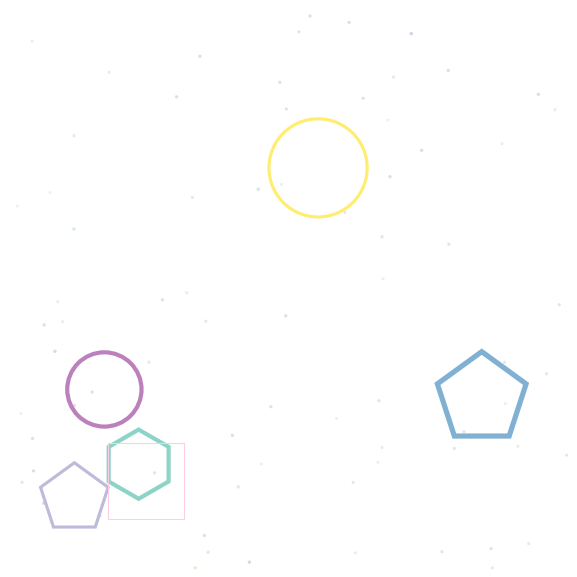[{"shape": "hexagon", "thickness": 2, "radius": 0.3, "center": [0.24, 0.195]}, {"shape": "pentagon", "thickness": 1.5, "radius": 0.31, "center": [0.129, 0.136]}, {"shape": "pentagon", "thickness": 2.5, "radius": 0.4, "center": [0.834, 0.309]}, {"shape": "square", "thickness": 0.5, "radius": 0.33, "center": [0.252, 0.167]}, {"shape": "circle", "thickness": 2, "radius": 0.32, "center": [0.181, 0.325]}, {"shape": "circle", "thickness": 1.5, "radius": 0.43, "center": [0.551, 0.708]}]